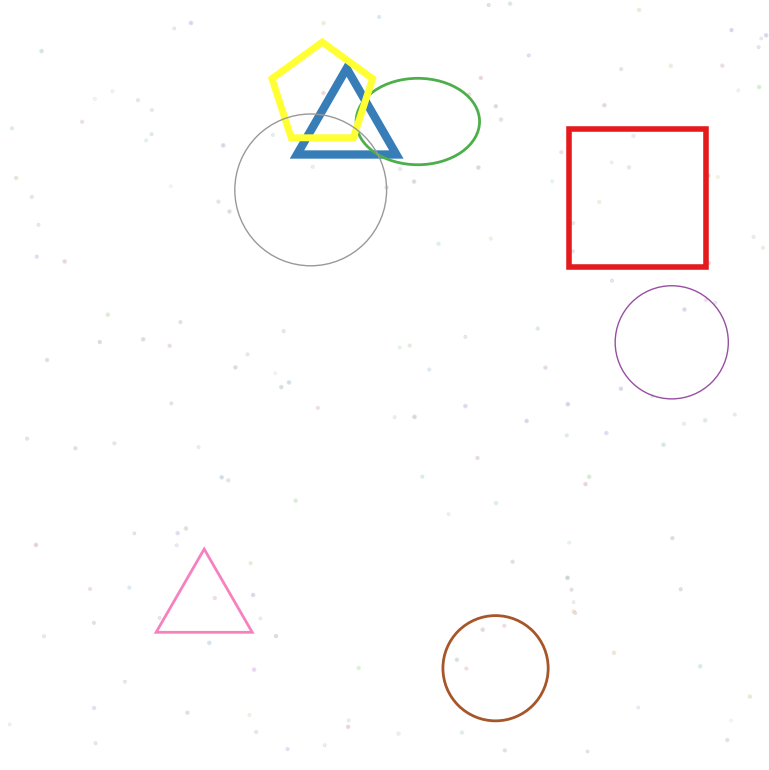[{"shape": "square", "thickness": 2, "radius": 0.45, "center": [0.828, 0.743]}, {"shape": "triangle", "thickness": 3, "radius": 0.37, "center": [0.45, 0.837]}, {"shape": "oval", "thickness": 1, "radius": 0.4, "center": [0.543, 0.842]}, {"shape": "circle", "thickness": 0.5, "radius": 0.37, "center": [0.872, 0.555]}, {"shape": "pentagon", "thickness": 2.5, "radius": 0.34, "center": [0.419, 0.877]}, {"shape": "circle", "thickness": 1, "radius": 0.34, "center": [0.644, 0.132]}, {"shape": "triangle", "thickness": 1, "radius": 0.36, "center": [0.265, 0.215]}, {"shape": "circle", "thickness": 0.5, "radius": 0.49, "center": [0.404, 0.753]}]